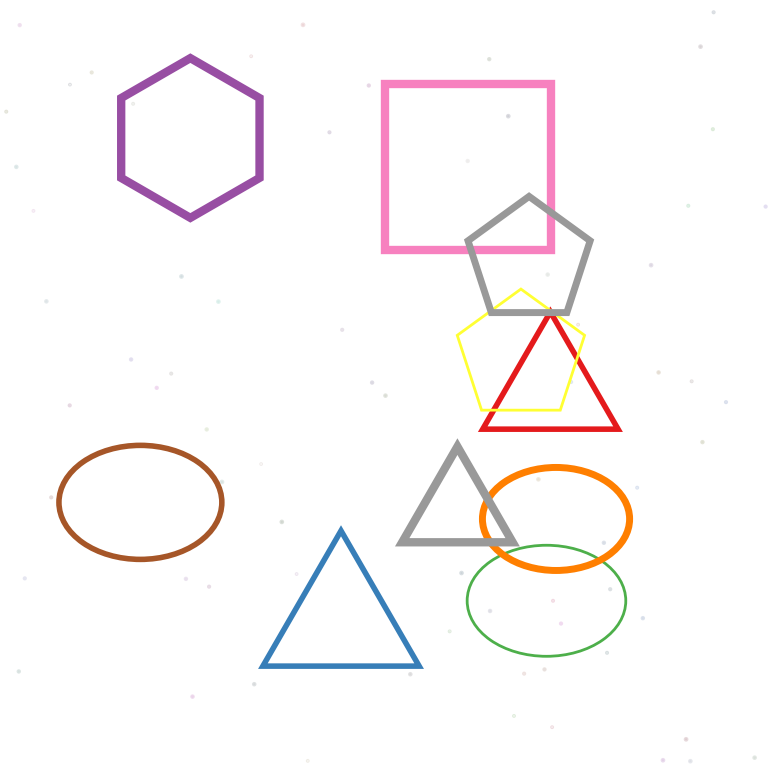[{"shape": "triangle", "thickness": 2, "radius": 0.51, "center": [0.715, 0.493]}, {"shape": "triangle", "thickness": 2, "radius": 0.59, "center": [0.443, 0.193]}, {"shape": "oval", "thickness": 1, "radius": 0.52, "center": [0.71, 0.22]}, {"shape": "hexagon", "thickness": 3, "radius": 0.52, "center": [0.247, 0.821]}, {"shape": "oval", "thickness": 2.5, "radius": 0.48, "center": [0.722, 0.326]}, {"shape": "pentagon", "thickness": 1, "radius": 0.43, "center": [0.677, 0.538]}, {"shape": "oval", "thickness": 2, "radius": 0.53, "center": [0.182, 0.348]}, {"shape": "square", "thickness": 3, "radius": 0.54, "center": [0.608, 0.783]}, {"shape": "triangle", "thickness": 3, "radius": 0.41, "center": [0.594, 0.337]}, {"shape": "pentagon", "thickness": 2.5, "radius": 0.42, "center": [0.687, 0.662]}]